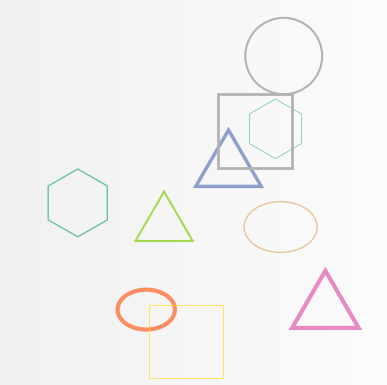[{"shape": "hexagon", "thickness": 1, "radius": 0.44, "center": [0.201, 0.473]}, {"shape": "hexagon", "thickness": 0.5, "radius": 0.39, "center": [0.711, 0.666]}, {"shape": "oval", "thickness": 3, "radius": 0.37, "center": [0.377, 0.196]}, {"shape": "triangle", "thickness": 2.5, "radius": 0.49, "center": [0.59, 0.565]}, {"shape": "triangle", "thickness": 3, "radius": 0.5, "center": [0.84, 0.198]}, {"shape": "triangle", "thickness": 1.5, "radius": 0.43, "center": [0.423, 0.417]}, {"shape": "square", "thickness": 0.5, "radius": 0.48, "center": [0.48, 0.112]}, {"shape": "oval", "thickness": 1, "radius": 0.47, "center": [0.724, 0.41]}, {"shape": "square", "thickness": 2, "radius": 0.48, "center": [0.659, 0.659]}, {"shape": "circle", "thickness": 1.5, "radius": 0.5, "center": [0.732, 0.854]}]